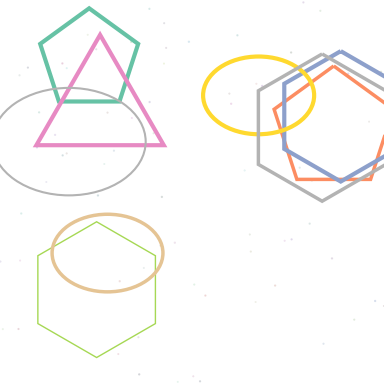[{"shape": "pentagon", "thickness": 3, "radius": 0.67, "center": [0.232, 0.845]}, {"shape": "pentagon", "thickness": 2.5, "radius": 0.81, "center": [0.867, 0.666]}, {"shape": "hexagon", "thickness": 3, "radius": 0.85, "center": [0.885, 0.698]}, {"shape": "triangle", "thickness": 3, "radius": 0.96, "center": [0.26, 0.718]}, {"shape": "hexagon", "thickness": 1, "radius": 0.88, "center": [0.251, 0.248]}, {"shape": "oval", "thickness": 3, "radius": 0.72, "center": [0.672, 0.752]}, {"shape": "oval", "thickness": 2.5, "radius": 0.72, "center": [0.279, 0.343]}, {"shape": "hexagon", "thickness": 2.5, "radius": 0.96, "center": [0.837, 0.669]}, {"shape": "oval", "thickness": 1.5, "radius": 1.0, "center": [0.179, 0.632]}]